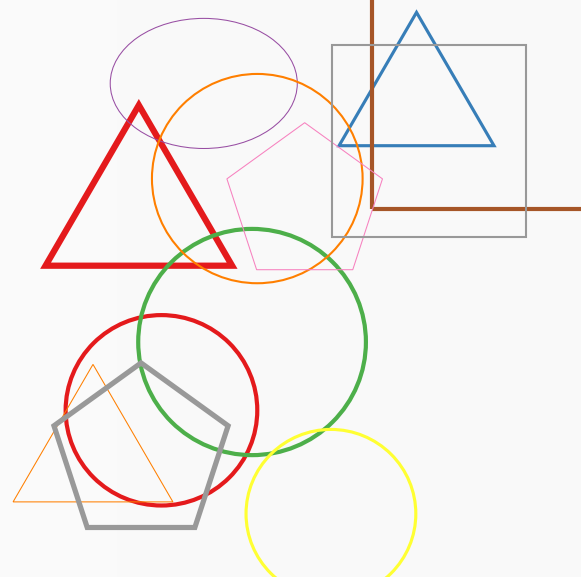[{"shape": "circle", "thickness": 2, "radius": 0.82, "center": [0.278, 0.289]}, {"shape": "triangle", "thickness": 3, "radius": 0.93, "center": [0.239, 0.632]}, {"shape": "triangle", "thickness": 1.5, "radius": 0.77, "center": [0.717, 0.824]}, {"shape": "circle", "thickness": 2, "radius": 0.98, "center": [0.434, 0.407]}, {"shape": "oval", "thickness": 0.5, "radius": 0.8, "center": [0.351, 0.855]}, {"shape": "triangle", "thickness": 0.5, "radius": 0.79, "center": [0.16, 0.209]}, {"shape": "circle", "thickness": 1, "radius": 0.91, "center": [0.443, 0.69]}, {"shape": "circle", "thickness": 1.5, "radius": 0.73, "center": [0.569, 0.109]}, {"shape": "square", "thickness": 2, "radius": 0.96, "center": [0.833, 0.83]}, {"shape": "pentagon", "thickness": 0.5, "radius": 0.7, "center": [0.524, 0.646]}, {"shape": "pentagon", "thickness": 2.5, "radius": 0.79, "center": [0.243, 0.213]}, {"shape": "square", "thickness": 1, "radius": 0.83, "center": [0.738, 0.755]}]